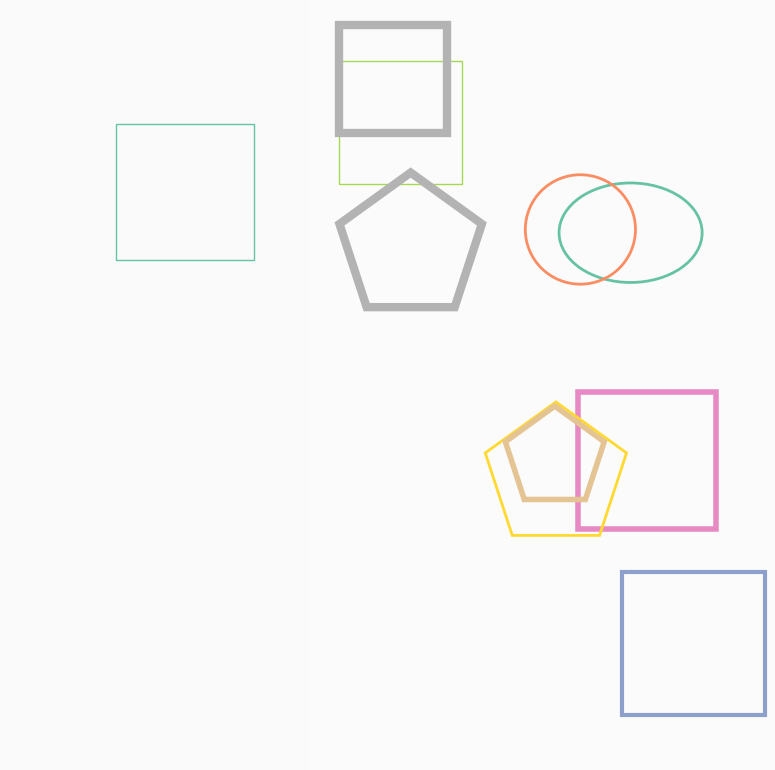[{"shape": "oval", "thickness": 1, "radius": 0.46, "center": [0.814, 0.698]}, {"shape": "square", "thickness": 0.5, "radius": 0.44, "center": [0.239, 0.751]}, {"shape": "circle", "thickness": 1, "radius": 0.36, "center": [0.749, 0.702]}, {"shape": "square", "thickness": 1.5, "radius": 0.46, "center": [0.895, 0.165]}, {"shape": "square", "thickness": 2, "radius": 0.44, "center": [0.834, 0.402]}, {"shape": "square", "thickness": 0.5, "radius": 0.4, "center": [0.517, 0.841]}, {"shape": "pentagon", "thickness": 1, "radius": 0.48, "center": [0.717, 0.382]}, {"shape": "pentagon", "thickness": 2, "radius": 0.34, "center": [0.716, 0.406]}, {"shape": "square", "thickness": 3, "radius": 0.35, "center": [0.507, 0.898]}, {"shape": "pentagon", "thickness": 3, "radius": 0.48, "center": [0.53, 0.679]}]